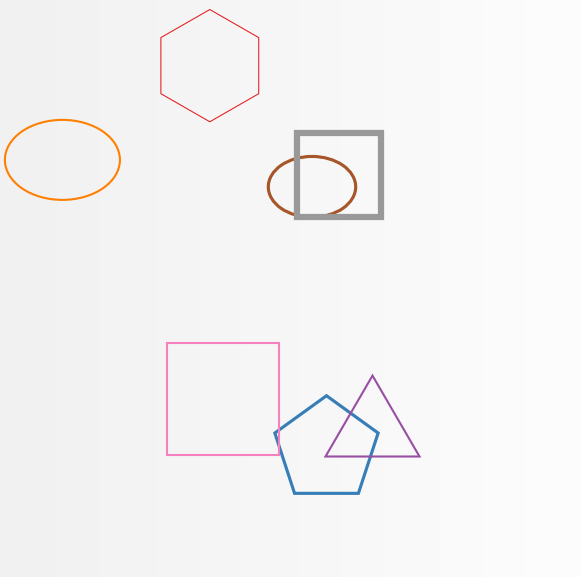[{"shape": "hexagon", "thickness": 0.5, "radius": 0.49, "center": [0.361, 0.885]}, {"shape": "pentagon", "thickness": 1.5, "radius": 0.47, "center": [0.562, 0.22]}, {"shape": "triangle", "thickness": 1, "radius": 0.47, "center": [0.641, 0.255]}, {"shape": "oval", "thickness": 1, "radius": 0.49, "center": [0.107, 0.722]}, {"shape": "oval", "thickness": 1.5, "radius": 0.38, "center": [0.537, 0.676]}, {"shape": "square", "thickness": 1, "radius": 0.48, "center": [0.384, 0.308]}, {"shape": "square", "thickness": 3, "radius": 0.36, "center": [0.583, 0.697]}]